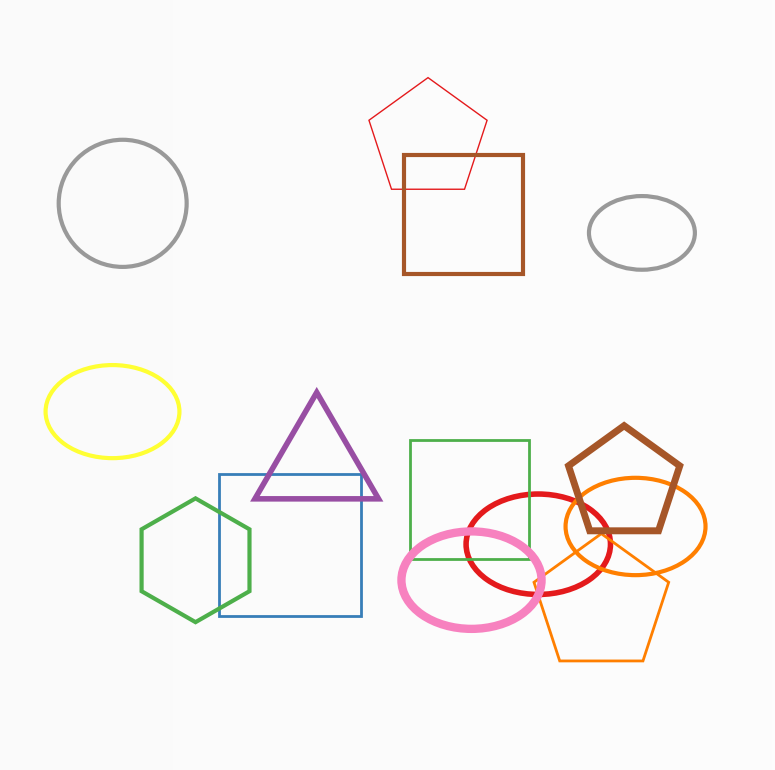[{"shape": "pentagon", "thickness": 0.5, "radius": 0.4, "center": [0.552, 0.819]}, {"shape": "oval", "thickness": 2, "radius": 0.47, "center": [0.695, 0.293]}, {"shape": "square", "thickness": 1, "radius": 0.46, "center": [0.374, 0.292]}, {"shape": "square", "thickness": 1, "radius": 0.39, "center": [0.606, 0.351]}, {"shape": "hexagon", "thickness": 1.5, "radius": 0.4, "center": [0.252, 0.272]}, {"shape": "triangle", "thickness": 2, "radius": 0.46, "center": [0.409, 0.398]}, {"shape": "pentagon", "thickness": 1, "radius": 0.46, "center": [0.776, 0.216]}, {"shape": "oval", "thickness": 1.5, "radius": 0.45, "center": [0.82, 0.316]}, {"shape": "oval", "thickness": 1.5, "radius": 0.43, "center": [0.145, 0.465]}, {"shape": "square", "thickness": 1.5, "radius": 0.38, "center": [0.599, 0.721]}, {"shape": "pentagon", "thickness": 2.5, "radius": 0.38, "center": [0.805, 0.372]}, {"shape": "oval", "thickness": 3, "radius": 0.45, "center": [0.608, 0.247]}, {"shape": "oval", "thickness": 1.5, "radius": 0.34, "center": [0.828, 0.698]}, {"shape": "circle", "thickness": 1.5, "radius": 0.41, "center": [0.158, 0.736]}]